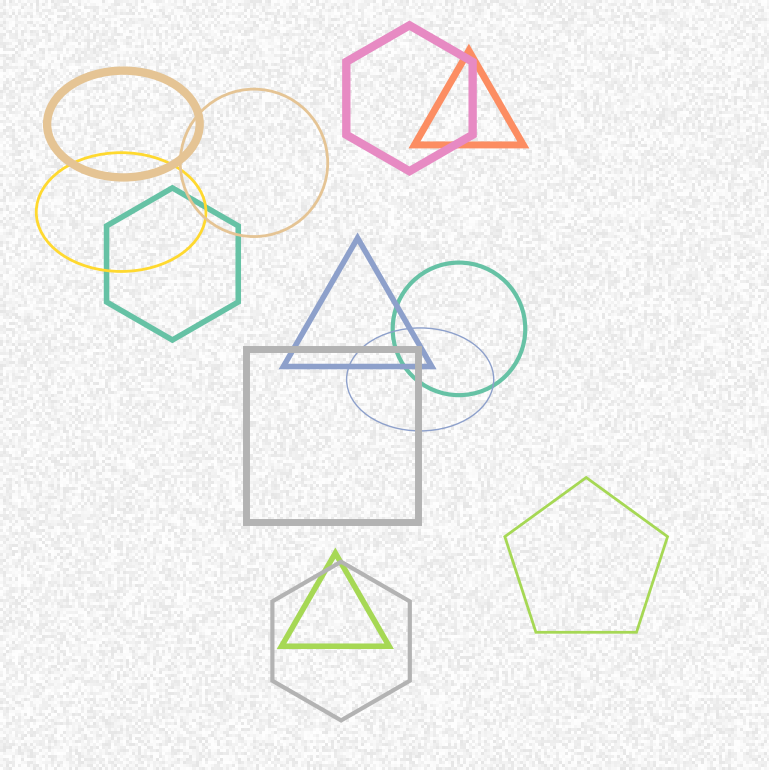[{"shape": "circle", "thickness": 1.5, "radius": 0.43, "center": [0.596, 0.573]}, {"shape": "hexagon", "thickness": 2, "radius": 0.49, "center": [0.224, 0.657]}, {"shape": "triangle", "thickness": 2.5, "radius": 0.41, "center": [0.609, 0.853]}, {"shape": "oval", "thickness": 0.5, "radius": 0.48, "center": [0.546, 0.507]}, {"shape": "triangle", "thickness": 2, "radius": 0.56, "center": [0.464, 0.58]}, {"shape": "hexagon", "thickness": 3, "radius": 0.47, "center": [0.532, 0.872]}, {"shape": "triangle", "thickness": 2, "radius": 0.4, "center": [0.436, 0.201]}, {"shape": "pentagon", "thickness": 1, "radius": 0.56, "center": [0.761, 0.269]}, {"shape": "oval", "thickness": 1, "radius": 0.55, "center": [0.157, 0.725]}, {"shape": "oval", "thickness": 3, "radius": 0.5, "center": [0.16, 0.839]}, {"shape": "circle", "thickness": 1, "radius": 0.48, "center": [0.33, 0.789]}, {"shape": "hexagon", "thickness": 1.5, "radius": 0.52, "center": [0.443, 0.167]}, {"shape": "square", "thickness": 2.5, "radius": 0.56, "center": [0.431, 0.434]}]